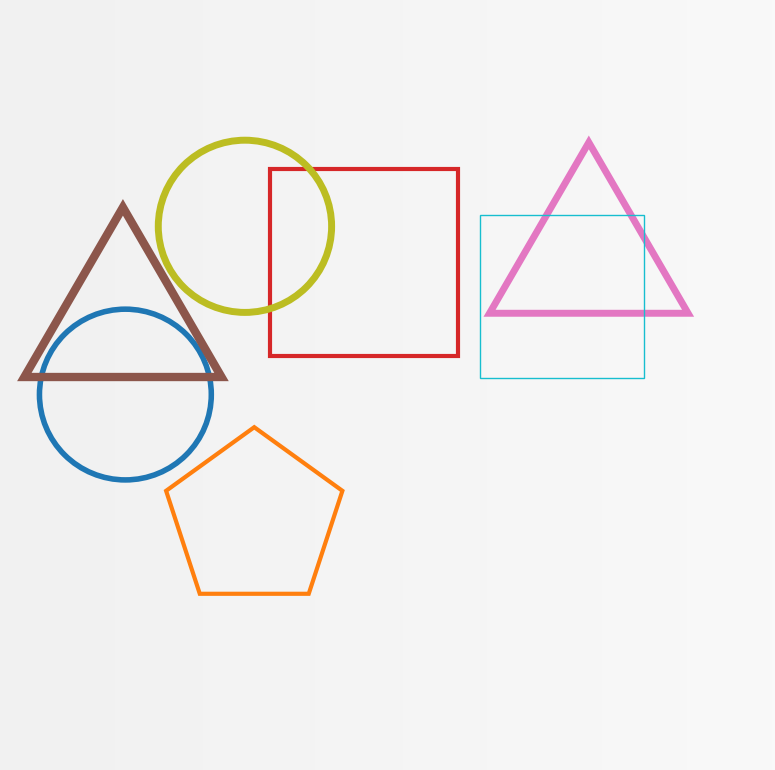[{"shape": "circle", "thickness": 2, "radius": 0.55, "center": [0.162, 0.488]}, {"shape": "pentagon", "thickness": 1.5, "radius": 0.6, "center": [0.328, 0.326]}, {"shape": "square", "thickness": 1.5, "radius": 0.61, "center": [0.47, 0.659]}, {"shape": "triangle", "thickness": 3, "radius": 0.73, "center": [0.159, 0.584]}, {"shape": "triangle", "thickness": 2.5, "radius": 0.74, "center": [0.76, 0.667]}, {"shape": "circle", "thickness": 2.5, "radius": 0.56, "center": [0.316, 0.706]}, {"shape": "square", "thickness": 0.5, "radius": 0.53, "center": [0.725, 0.615]}]